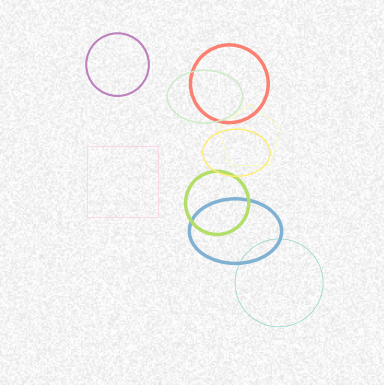[{"shape": "circle", "thickness": 0.5, "radius": 0.57, "center": [0.725, 0.265]}, {"shape": "pentagon", "thickness": 0.5, "radius": 0.44, "center": [0.649, 0.641]}, {"shape": "circle", "thickness": 2.5, "radius": 0.5, "center": [0.596, 0.782]}, {"shape": "oval", "thickness": 2.5, "radius": 0.6, "center": [0.612, 0.4]}, {"shape": "circle", "thickness": 2.5, "radius": 0.41, "center": [0.564, 0.473]}, {"shape": "square", "thickness": 0.5, "radius": 0.46, "center": [0.317, 0.529]}, {"shape": "circle", "thickness": 1.5, "radius": 0.41, "center": [0.305, 0.832]}, {"shape": "oval", "thickness": 1, "radius": 0.49, "center": [0.532, 0.749]}, {"shape": "oval", "thickness": 1, "radius": 0.44, "center": [0.614, 0.603]}]